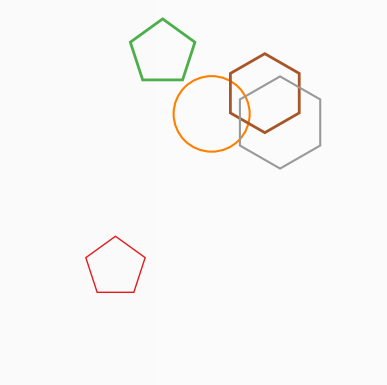[{"shape": "pentagon", "thickness": 1, "radius": 0.4, "center": [0.298, 0.306]}, {"shape": "pentagon", "thickness": 2, "radius": 0.44, "center": [0.42, 0.863]}, {"shape": "circle", "thickness": 1.5, "radius": 0.49, "center": [0.546, 0.704]}, {"shape": "hexagon", "thickness": 2, "radius": 0.51, "center": [0.683, 0.758]}, {"shape": "hexagon", "thickness": 1.5, "radius": 0.6, "center": [0.723, 0.682]}]